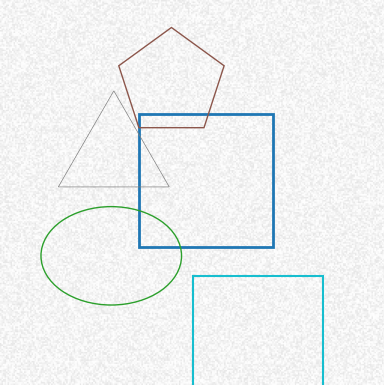[{"shape": "square", "thickness": 2, "radius": 0.87, "center": [0.535, 0.531]}, {"shape": "oval", "thickness": 1, "radius": 0.91, "center": [0.289, 0.336]}, {"shape": "pentagon", "thickness": 1, "radius": 0.72, "center": [0.445, 0.785]}, {"shape": "triangle", "thickness": 0.5, "radius": 0.83, "center": [0.296, 0.598]}, {"shape": "square", "thickness": 1.5, "radius": 0.84, "center": [0.67, 0.116]}]